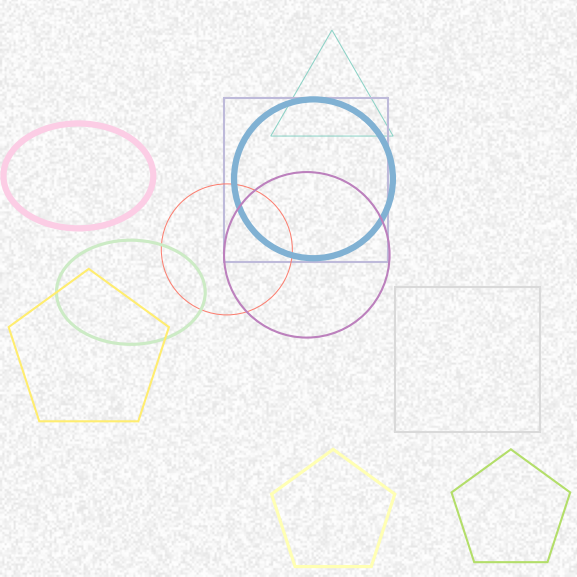[{"shape": "triangle", "thickness": 0.5, "radius": 0.61, "center": [0.575, 0.825]}, {"shape": "pentagon", "thickness": 1.5, "radius": 0.56, "center": [0.577, 0.109]}, {"shape": "square", "thickness": 1, "radius": 0.71, "center": [0.53, 0.688]}, {"shape": "circle", "thickness": 0.5, "radius": 0.57, "center": [0.393, 0.567]}, {"shape": "circle", "thickness": 3, "radius": 0.69, "center": [0.543, 0.69]}, {"shape": "pentagon", "thickness": 1, "radius": 0.54, "center": [0.885, 0.113]}, {"shape": "oval", "thickness": 3, "radius": 0.65, "center": [0.136, 0.695]}, {"shape": "square", "thickness": 1, "radius": 0.63, "center": [0.809, 0.376]}, {"shape": "circle", "thickness": 1, "radius": 0.72, "center": [0.531, 0.558]}, {"shape": "oval", "thickness": 1.5, "radius": 0.64, "center": [0.227, 0.493]}, {"shape": "pentagon", "thickness": 1, "radius": 0.73, "center": [0.154, 0.388]}]